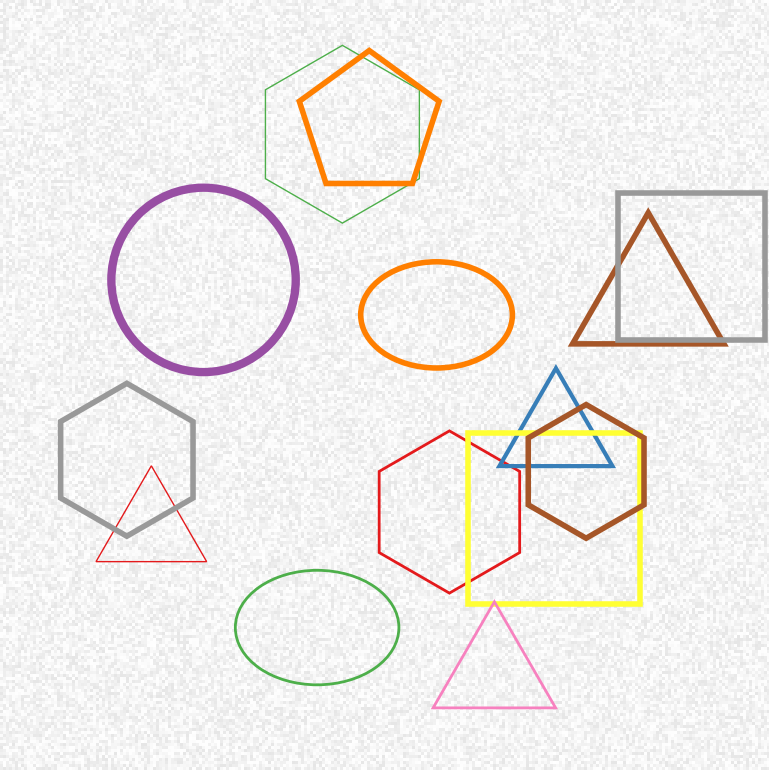[{"shape": "triangle", "thickness": 0.5, "radius": 0.41, "center": [0.197, 0.312]}, {"shape": "hexagon", "thickness": 1, "radius": 0.53, "center": [0.584, 0.335]}, {"shape": "triangle", "thickness": 1.5, "radius": 0.42, "center": [0.722, 0.437]}, {"shape": "oval", "thickness": 1, "radius": 0.53, "center": [0.412, 0.185]}, {"shape": "hexagon", "thickness": 0.5, "radius": 0.58, "center": [0.445, 0.826]}, {"shape": "circle", "thickness": 3, "radius": 0.6, "center": [0.264, 0.637]}, {"shape": "oval", "thickness": 2, "radius": 0.49, "center": [0.567, 0.591]}, {"shape": "pentagon", "thickness": 2, "radius": 0.48, "center": [0.48, 0.839]}, {"shape": "square", "thickness": 2, "radius": 0.56, "center": [0.72, 0.326]}, {"shape": "triangle", "thickness": 2, "radius": 0.57, "center": [0.842, 0.61]}, {"shape": "hexagon", "thickness": 2, "radius": 0.43, "center": [0.761, 0.388]}, {"shape": "triangle", "thickness": 1, "radius": 0.46, "center": [0.642, 0.127]}, {"shape": "hexagon", "thickness": 2, "radius": 0.5, "center": [0.165, 0.403]}, {"shape": "square", "thickness": 2, "radius": 0.48, "center": [0.898, 0.654]}]